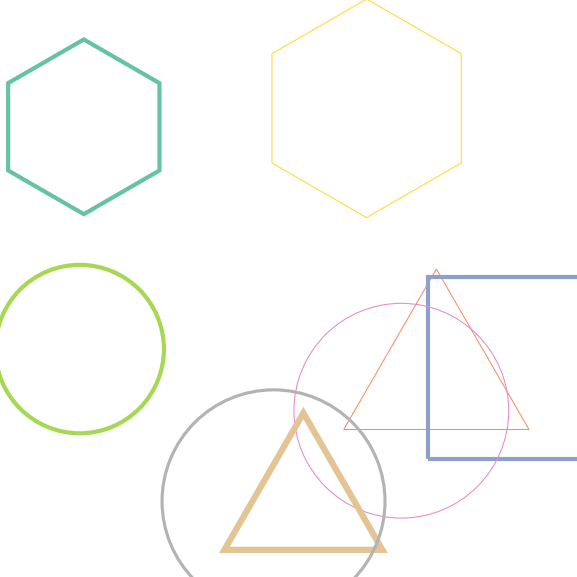[{"shape": "hexagon", "thickness": 2, "radius": 0.76, "center": [0.145, 0.78]}, {"shape": "triangle", "thickness": 0.5, "radius": 0.93, "center": [0.756, 0.348]}, {"shape": "square", "thickness": 2, "radius": 0.79, "center": [0.899, 0.362]}, {"shape": "circle", "thickness": 0.5, "radius": 0.93, "center": [0.695, 0.288]}, {"shape": "circle", "thickness": 2, "radius": 0.73, "center": [0.138, 0.395]}, {"shape": "hexagon", "thickness": 0.5, "radius": 0.95, "center": [0.635, 0.812]}, {"shape": "triangle", "thickness": 3, "radius": 0.79, "center": [0.525, 0.126]}, {"shape": "circle", "thickness": 1.5, "radius": 0.97, "center": [0.474, 0.131]}]